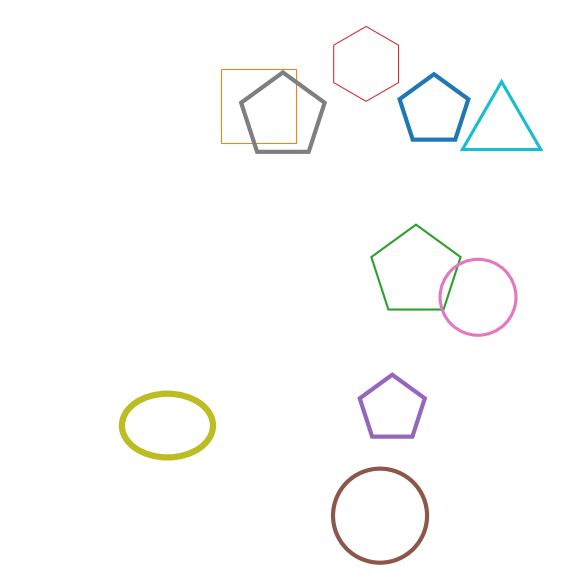[{"shape": "pentagon", "thickness": 2, "radius": 0.31, "center": [0.751, 0.808]}, {"shape": "square", "thickness": 0.5, "radius": 0.32, "center": [0.447, 0.816]}, {"shape": "pentagon", "thickness": 1, "radius": 0.41, "center": [0.72, 0.529]}, {"shape": "hexagon", "thickness": 0.5, "radius": 0.32, "center": [0.634, 0.888]}, {"shape": "pentagon", "thickness": 2, "radius": 0.3, "center": [0.679, 0.291]}, {"shape": "circle", "thickness": 2, "radius": 0.41, "center": [0.658, 0.106]}, {"shape": "circle", "thickness": 1.5, "radius": 0.33, "center": [0.828, 0.484]}, {"shape": "pentagon", "thickness": 2, "radius": 0.38, "center": [0.49, 0.798]}, {"shape": "oval", "thickness": 3, "radius": 0.39, "center": [0.29, 0.262]}, {"shape": "triangle", "thickness": 1.5, "radius": 0.39, "center": [0.869, 0.779]}]